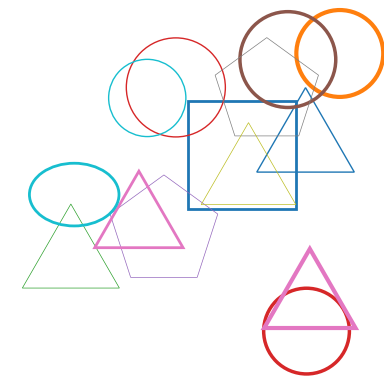[{"shape": "triangle", "thickness": 1, "radius": 0.73, "center": [0.794, 0.626]}, {"shape": "square", "thickness": 2, "radius": 0.7, "center": [0.628, 0.598]}, {"shape": "circle", "thickness": 3, "radius": 0.56, "center": [0.883, 0.861]}, {"shape": "triangle", "thickness": 0.5, "radius": 0.73, "center": [0.184, 0.325]}, {"shape": "circle", "thickness": 1, "radius": 0.64, "center": [0.457, 0.773]}, {"shape": "circle", "thickness": 2.5, "radius": 0.56, "center": [0.796, 0.14]}, {"shape": "pentagon", "thickness": 0.5, "radius": 0.74, "center": [0.426, 0.399]}, {"shape": "circle", "thickness": 2.5, "radius": 0.62, "center": [0.748, 0.845]}, {"shape": "triangle", "thickness": 2, "radius": 0.66, "center": [0.361, 0.423]}, {"shape": "triangle", "thickness": 3, "radius": 0.69, "center": [0.805, 0.217]}, {"shape": "pentagon", "thickness": 0.5, "radius": 0.71, "center": [0.693, 0.761]}, {"shape": "triangle", "thickness": 0.5, "radius": 0.71, "center": [0.645, 0.54]}, {"shape": "circle", "thickness": 1, "radius": 0.5, "center": [0.382, 0.746]}, {"shape": "oval", "thickness": 2, "radius": 0.58, "center": [0.193, 0.495]}]